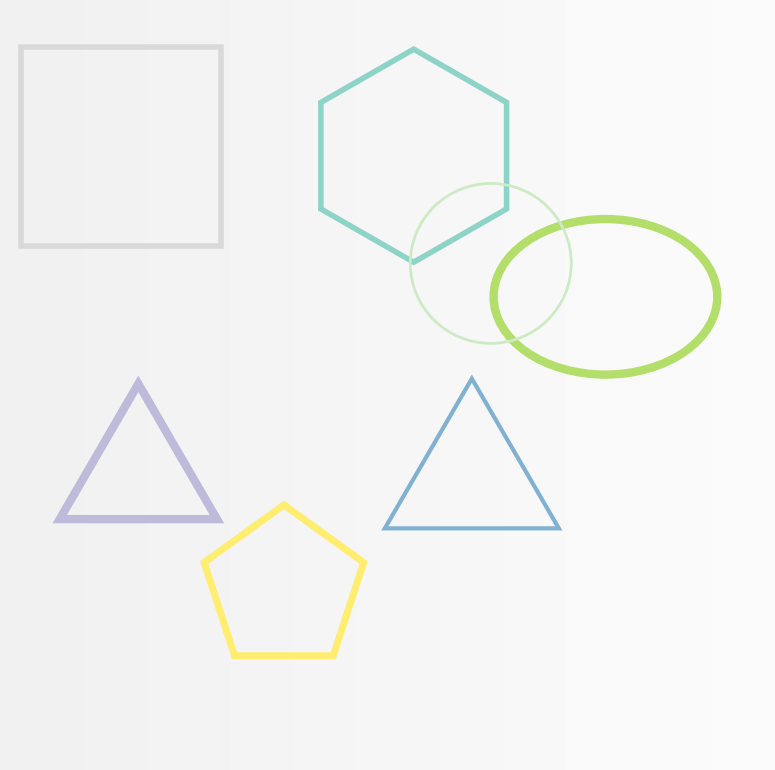[{"shape": "hexagon", "thickness": 2, "radius": 0.69, "center": [0.534, 0.798]}, {"shape": "triangle", "thickness": 3, "radius": 0.59, "center": [0.178, 0.384]}, {"shape": "triangle", "thickness": 1.5, "radius": 0.65, "center": [0.609, 0.379]}, {"shape": "oval", "thickness": 3, "radius": 0.72, "center": [0.781, 0.615]}, {"shape": "square", "thickness": 2, "radius": 0.65, "center": [0.157, 0.81]}, {"shape": "circle", "thickness": 1, "radius": 0.52, "center": [0.633, 0.658]}, {"shape": "pentagon", "thickness": 2.5, "radius": 0.54, "center": [0.366, 0.236]}]